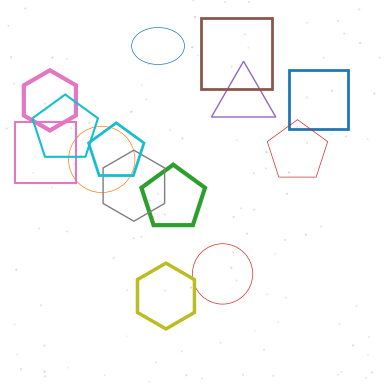[{"shape": "oval", "thickness": 0.5, "radius": 0.34, "center": [0.411, 0.881]}, {"shape": "square", "thickness": 2, "radius": 0.38, "center": [0.827, 0.742]}, {"shape": "circle", "thickness": 0.5, "radius": 0.43, "center": [0.264, 0.586]}, {"shape": "pentagon", "thickness": 3, "radius": 0.43, "center": [0.45, 0.485]}, {"shape": "circle", "thickness": 0.5, "radius": 0.39, "center": [0.578, 0.289]}, {"shape": "pentagon", "thickness": 0.5, "radius": 0.41, "center": [0.773, 0.607]}, {"shape": "triangle", "thickness": 1, "radius": 0.48, "center": [0.633, 0.744]}, {"shape": "square", "thickness": 2, "radius": 0.46, "center": [0.613, 0.86]}, {"shape": "hexagon", "thickness": 3, "radius": 0.39, "center": [0.13, 0.739]}, {"shape": "square", "thickness": 1.5, "radius": 0.39, "center": [0.118, 0.603]}, {"shape": "hexagon", "thickness": 1, "radius": 0.46, "center": [0.348, 0.518]}, {"shape": "hexagon", "thickness": 2.5, "radius": 0.43, "center": [0.431, 0.231]}, {"shape": "pentagon", "thickness": 1.5, "radius": 0.45, "center": [0.169, 0.665]}, {"shape": "pentagon", "thickness": 2, "radius": 0.38, "center": [0.302, 0.605]}]